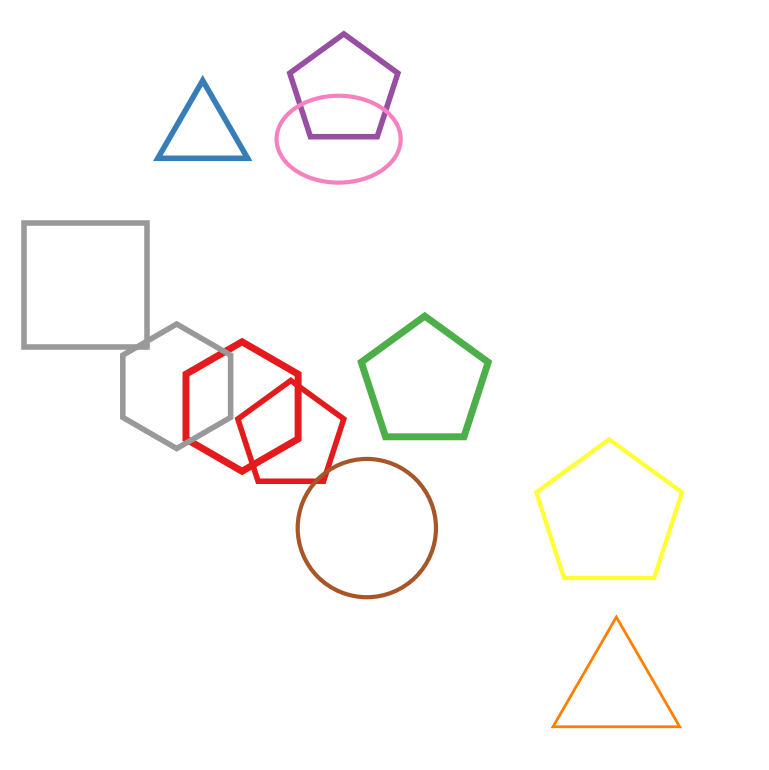[{"shape": "hexagon", "thickness": 2.5, "radius": 0.42, "center": [0.314, 0.472]}, {"shape": "pentagon", "thickness": 2, "radius": 0.36, "center": [0.378, 0.434]}, {"shape": "triangle", "thickness": 2, "radius": 0.34, "center": [0.263, 0.828]}, {"shape": "pentagon", "thickness": 2.5, "radius": 0.43, "center": [0.552, 0.503]}, {"shape": "pentagon", "thickness": 2, "radius": 0.37, "center": [0.447, 0.882]}, {"shape": "triangle", "thickness": 1, "radius": 0.47, "center": [0.8, 0.104]}, {"shape": "pentagon", "thickness": 1.5, "radius": 0.5, "center": [0.791, 0.33]}, {"shape": "circle", "thickness": 1.5, "radius": 0.45, "center": [0.476, 0.314]}, {"shape": "oval", "thickness": 1.5, "radius": 0.4, "center": [0.44, 0.819]}, {"shape": "square", "thickness": 2, "radius": 0.4, "center": [0.111, 0.63]}, {"shape": "hexagon", "thickness": 2, "radius": 0.4, "center": [0.229, 0.498]}]